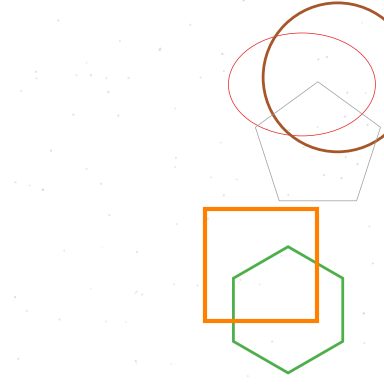[{"shape": "oval", "thickness": 0.5, "radius": 0.95, "center": [0.784, 0.781]}, {"shape": "hexagon", "thickness": 2, "radius": 0.82, "center": [0.748, 0.195]}, {"shape": "square", "thickness": 3, "radius": 0.73, "center": [0.677, 0.313]}, {"shape": "circle", "thickness": 2, "radius": 0.97, "center": [0.877, 0.799]}, {"shape": "pentagon", "thickness": 0.5, "radius": 0.85, "center": [0.826, 0.617]}]